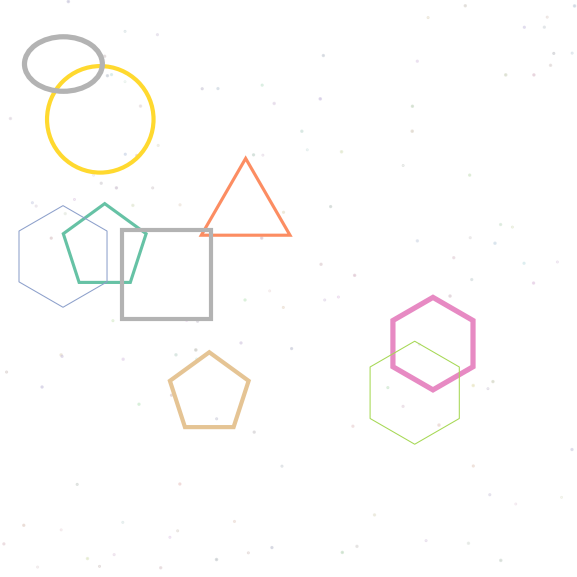[{"shape": "pentagon", "thickness": 1.5, "radius": 0.38, "center": [0.181, 0.571]}, {"shape": "triangle", "thickness": 1.5, "radius": 0.44, "center": [0.425, 0.636]}, {"shape": "hexagon", "thickness": 0.5, "radius": 0.44, "center": [0.109, 0.555]}, {"shape": "hexagon", "thickness": 2.5, "radius": 0.4, "center": [0.75, 0.404]}, {"shape": "hexagon", "thickness": 0.5, "radius": 0.45, "center": [0.718, 0.319]}, {"shape": "circle", "thickness": 2, "radius": 0.46, "center": [0.174, 0.792]}, {"shape": "pentagon", "thickness": 2, "radius": 0.36, "center": [0.362, 0.318]}, {"shape": "square", "thickness": 2, "radius": 0.39, "center": [0.289, 0.523]}, {"shape": "oval", "thickness": 2.5, "radius": 0.34, "center": [0.11, 0.888]}]